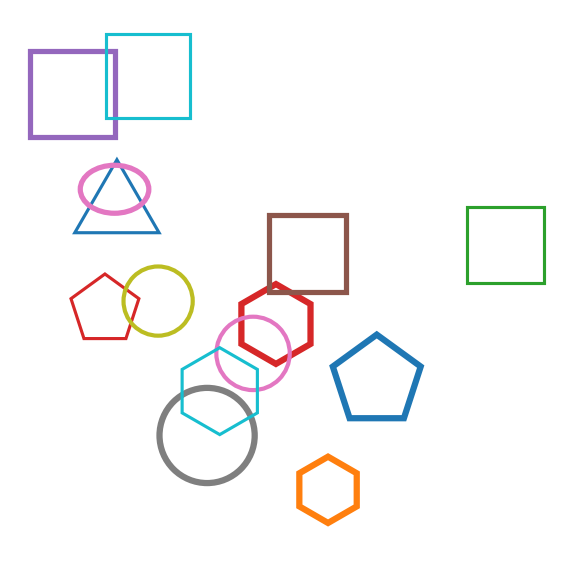[{"shape": "triangle", "thickness": 1.5, "radius": 0.42, "center": [0.202, 0.638]}, {"shape": "pentagon", "thickness": 3, "radius": 0.4, "center": [0.652, 0.34]}, {"shape": "hexagon", "thickness": 3, "radius": 0.29, "center": [0.568, 0.151]}, {"shape": "square", "thickness": 1.5, "radius": 0.33, "center": [0.876, 0.575]}, {"shape": "hexagon", "thickness": 3, "radius": 0.35, "center": [0.478, 0.438]}, {"shape": "pentagon", "thickness": 1.5, "radius": 0.31, "center": [0.182, 0.463]}, {"shape": "square", "thickness": 2.5, "radius": 0.37, "center": [0.125, 0.836]}, {"shape": "square", "thickness": 2.5, "radius": 0.33, "center": [0.532, 0.561]}, {"shape": "oval", "thickness": 2.5, "radius": 0.3, "center": [0.198, 0.671]}, {"shape": "circle", "thickness": 2, "radius": 0.32, "center": [0.438, 0.387]}, {"shape": "circle", "thickness": 3, "radius": 0.41, "center": [0.359, 0.245]}, {"shape": "circle", "thickness": 2, "radius": 0.3, "center": [0.274, 0.478]}, {"shape": "hexagon", "thickness": 1.5, "radius": 0.38, "center": [0.381, 0.322]}, {"shape": "square", "thickness": 1.5, "radius": 0.36, "center": [0.256, 0.868]}]